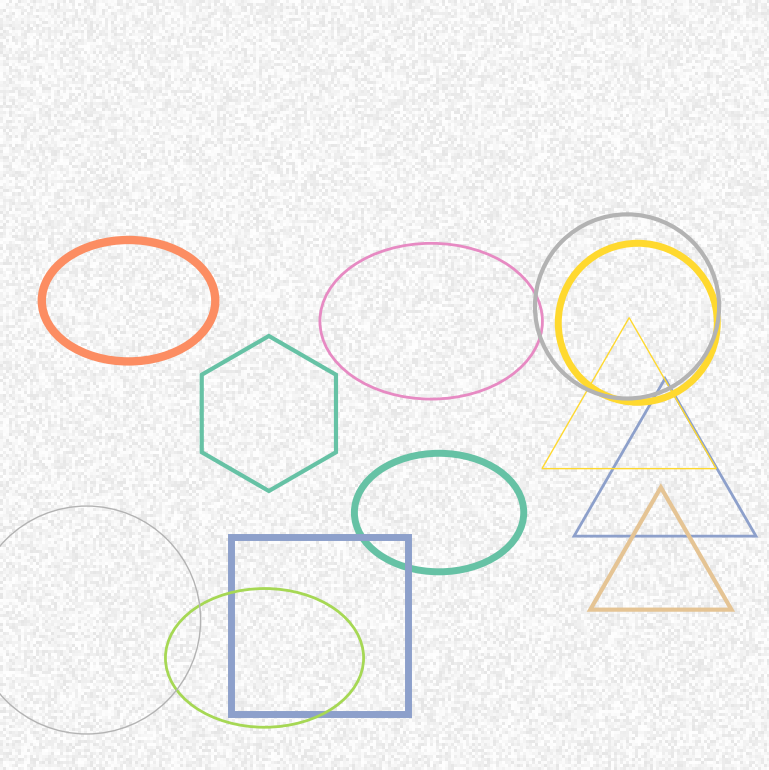[{"shape": "hexagon", "thickness": 1.5, "radius": 0.5, "center": [0.349, 0.463]}, {"shape": "oval", "thickness": 2.5, "radius": 0.55, "center": [0.57, 0.334]}, {"shape": "oval", "thickness": 3, "radius": 0.56, "center": [0.167, 0.609]}, {"shape": "square", "thickness": 2.5, "radius": 0.57, "center": [0.415, 0.188]}, {"shape": "triangle", "thickness": 1, "radius": 0.68, "center": [0.864, 0.372]}, {"shape": "oval", "thickness": 1, "radius": 0.72, "center": [0.56, 0.583]}, {"shape": "oval", "thickness": 1, "radius": 0.64, "center": [0.344, 0.146]}, {"shape": "triangle", "thickness": 0.5, "radius": 0.65, "center": [0.817, 0.457]}, {"shape": "circle", "thickness": 2.5, "radius": 0.52, "center": [0.828, 0.581]}, {"shape": "triangle", "thickness": 1.5, "radius": 0.53, "center": [0.858, 0.261]}, {"shape": "circle", "thickness": 0.5, "radius": 0.74, "center": [0.113, 0.195]}, {"shape": "circle", "thickness": 1.5, "radius": 0.6, "center": [0.814, 0.602]}]